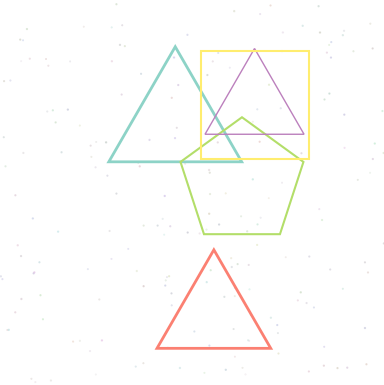[{"shape": "triangle", "thickness": 2, "radius": 1.0, "center": [0.455, 0.679]}, {"shape": "triangle", "thickness": 2, "radius": 0.85, "center": [0.556, 0.181]}, {"shape": "pentagon", "thickness": 1.5, "radius": 0.84, "center": [0.628, 0.528]}, {"shape": "triangle", "thickness": 1, "radius": 0.74, "center": [0.661, 0.726]}, {"shape": "square", "thickness": 1.5, "radius": 0.7, "center": [0.662, 0.727]}]